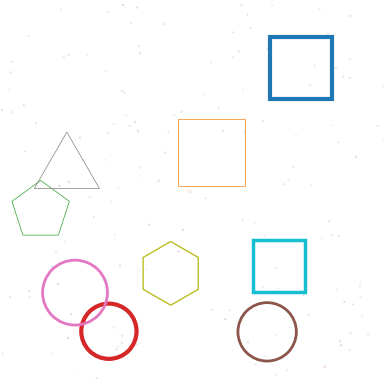[{"shape": "square", "thickness": 3, "radius": 0.4, "center": [0.781, 0.823]}, {"shape": "square", "thickness": 0.5, "radius": 0.43, "center": [0.549, 0.604]}, {"shape": "pentagon", "thickness": 0.5, "radius": 0.39, "center": [0.106, 0.453]}, {"shape": "circle", "thickness": 3, "radius": 0.36, "center": [0.283, 0.14]}, {"shape": "circle", "thickness": 2, "radius": 0.38, "center": [0.694, 0.138]}, {"shape": "circle", "thickness": 2, "radius": 0.42, "center": [0.195, 0.24]}, {"shape": "triangle", "thickness": 0.5, "radius": 0.49, "center": [0.174, 0.559]}, {"shape": "hexagon", "thickness": 1, "radius": 0.41, "center": [0.443, 0.29]}, {"shape": "square", "thickness": 2.5, "radius": 0.34, "center": [0.725, 0.309]}]